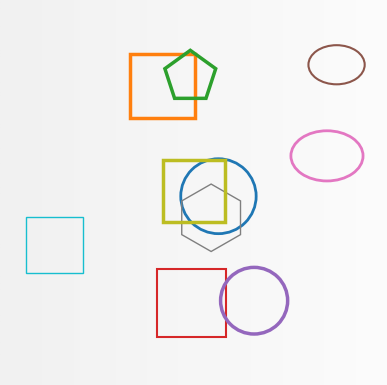[{"shape": "circle", "thickness": 2, "radius": 0.49, "center": [0.564, 0.49]}, {"shape": "square", "thickness": 2.5, "radius": 0.42, "center": [0.42, 0.777]}, {"shape": "pentagon", "thickness": 2.5, "radius": 0.34, "center": [0.491, 0.8]}, {"shape": "square", "thickness": 1.5, "radius": 0.44, "center": [0.494, 0.214]}, {"shape": "circle", "thickness": 2.5, "radius": 0.43, "center": [0.656, 0.219]}, {"shape": "oval", "thickness": 1.5, "radius": 0.36, "center": [0.869, 0.832]}, {"shape": "oval", "thickness": 2, "radius": 0.47, "center": [0.844, 0.595]}, {"shape": "hexagon", "thickness": 1, "radius": 0.44, "center": [0.545, 0.434]}, {"shape": "square", "thickness": 2.5, "radius": 0.4, "center": [0.5, 0.504]}, {"shape": "square", "thickness": 1, "radius": 0.37, "center": [0.141, 0.364]}]